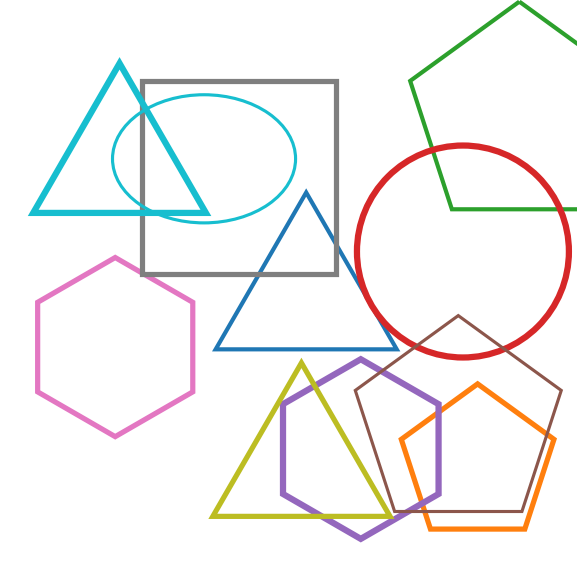[{"shape": "triangle", "thickness": 2, "radius": 0.91, "center": [0.53, 0.485]}, {"shape": "pentagon", "thickness": 2.5, "radius": 0.69, "center": [0.827, 0.195]}, {"shape": "pentagon", "thickness": 2, "radius": 0.99, "center": [0.899, 0.798]}, {"shape": "circle", "thickness": 3, "radius": 0.92, "center": [0.802, 0.564]}, {"shape": "hexagon", "thickness": 3, "radius": 0.78, "center": [0.625, 0.222]}, {"shape": "pentagon", "thickness": 1.5, "radius": 0.94, "center": [0.794, 0.265]}, {"shape": "hexagon", "thickness": 2.5, "radius": 0.78, "center": [0.2, 0.398]}, {"shape": "square", "thickness": 2.5, "radius": 0.84, "center": [0.414, 0.692]}, {"shape": "triangle", "thickness": 2.5, "radius": 0.89, "center": [0.522, 0.194]}, {"shape": "triangle", "thickness": 3, "radius": 0.86, "center": [0.207, 0.717]}, {"shape": "oval", "thickness": 1.5, "radius": 0.79, "center": [0.353, 0.724]}]